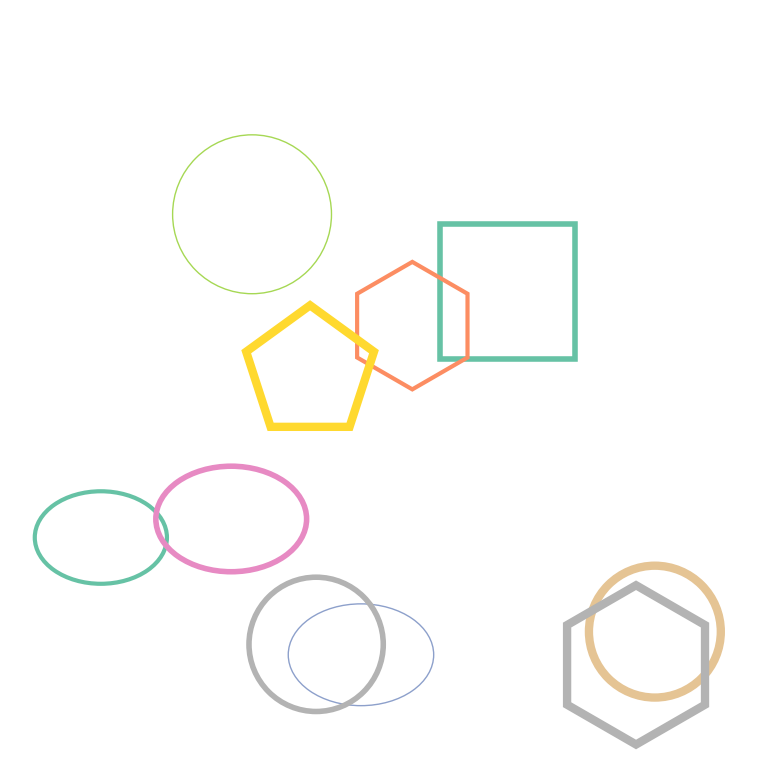[{"shape": "square", "thickness": 2, "radius": 0.44, "center": [0.659, 0.622]}, {"shape": "oval", "thickness": 1.5, "radius": 0.43, "center": [0.131, 0.302]}, {"shape": "hexagon", "thickness": 1.5, "radius": 0.41, "center": [0.535, 0.577]}, {"shape": "oval", "thickness": 0.5, "radius": 0.47, "center": [0.469, 0.15]}, {"shape": "oval", "thickness": 2, "radius": 0.49, "center": [0.3, 0.326]}, {"shape": "circle", "thickness": 0.5, "radius": 0.52, "center": [0.327, 0.722]}, {"shape": "pentagon", "thickness": 3, "radius": 0.44, "center": [0.403, 0.516]}, {"shape": "circle", "thickness": 3, "radius": 0.43, "center": [0.85, 0.18]}, {"shape": "circle", "thickness": 2, "radius": 0.44, "center": [0.411, 0.163]}, {"shape": "hexagon", "thickness": 3, "radius": 0.52, "center": [0.826, 0.137]}]